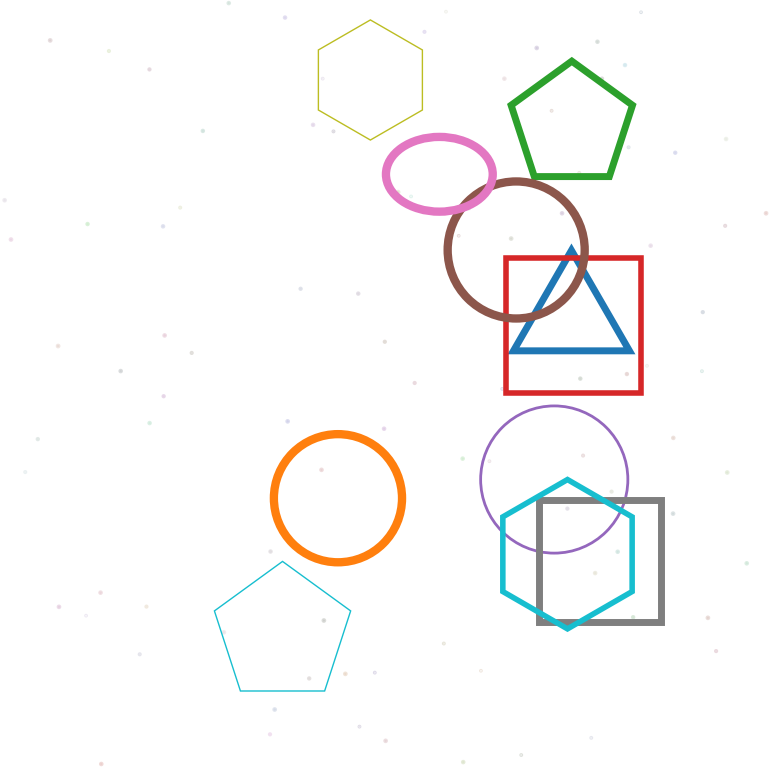[{"shape": "triangle", "thickness": 2.5, "radius": 0.43, "center": [0.742, 0.588]}, {"shape": "circle", "thickness": 3, "radius": 0.42, "center": [0.439, 0.353]}, {"shape": "pentagon", "thickness": 2.5, "radius": 0.41, "center": [0.743, 0.838]}, {"shape": "square", "thickness": 2, "radius": 0.44, "center": [0.745, 0.577]}, {"shape": "circle", "thickness": 1, "radius": 0.48, "center": [0.72, 0.377]}, {"shape": "circle", "thickness": 3, "radius": 0.44, "center": [0.67, 0.675]}, {"shape": "oval", "thickness": 3, "radius": 0.35, "center": [0.571, 0.774]}, {"shape": "square", "thickness": 2.5, "radius": 0.4, "center": [0.78, 0.271]}, {"shape": "hexagon", "thickness": 0.5, "radius": 0.39, "center": [0.481, 0.896]}, {"shape": "pentagon", "thickness": 0.5, "radius": 0.47, "center": [0.367, 0.178]}, {"shape": "hexagon", "thickness": 2, "radius": 0.48, "center": [0.737, 0.28]}]